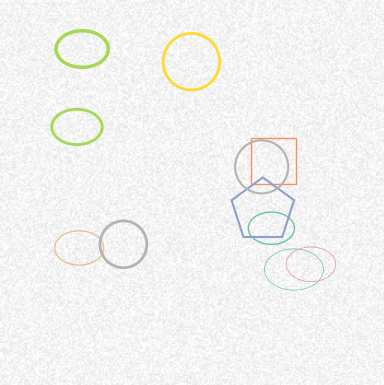[{"shape": "oval", "thickness": 0.5, "radius": 0.38, "center": [0.763, 0.3]}, {"shape": "oval", "thickness": 1, "radius": 0.3, "center": [0.705, 0.407]}, {"shape": "square", "thickness": 1, "radius": 0.29, "center": [0.711, 0.582]}, {"shape": "pentagon", "thickness": 1.5, "radius": 0.43, "center": [0.683, 0.454]}, {"shape": "oval", "thickness": 0.5, "radius": 0.32, "center": [0.808, 0.313]}, {"shape": "oval", "thickness": 2.5, "radius": 0.34, "center": [0.213, 0.873]}, {"shape": "oval", "thickness": 2, "radius": 0.33, "center": [0.2, 0.67]}, {"shape": "circle", "thickness": 2, "radius": 0.37, "center": [0.497, 0.84]}, {"shape": "oval", "thickness": 1, "radius": 0.32, "center": [0.206, 0.356]}, {"shape": "circle", "thickness": 2, "radius": 0.3, "center": [0.321, 0.365]}, {"shape": "circle", "thickness": 1.5, "radius": 0.35, "center": [0.68, 0.567]}]